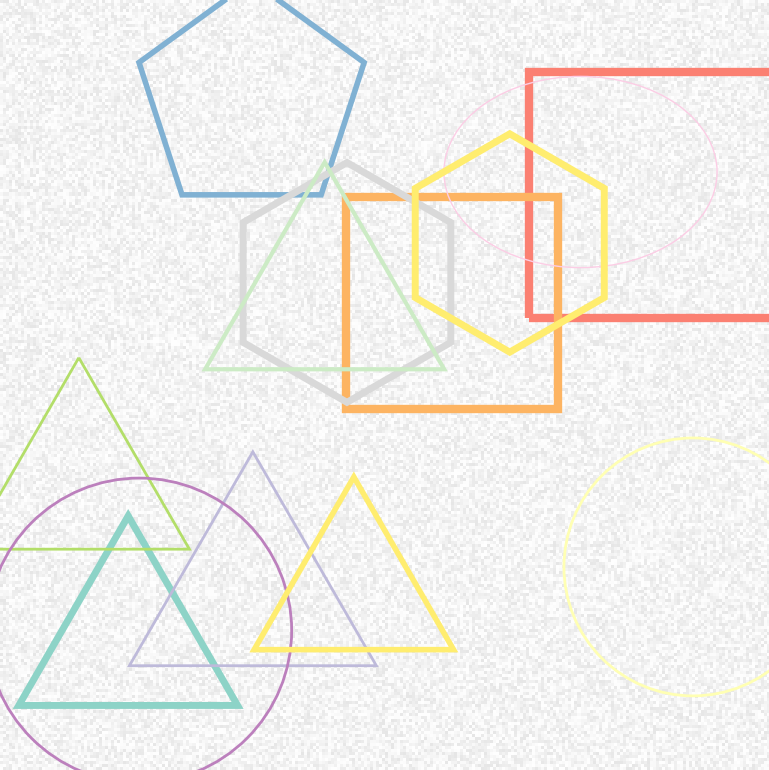[{"shape": "triangle", "thickness": 2.5, "radius": 0.82, "center": [0.166, 0.166]}, {"shape": "circle", "thickness": 1, "radius": 0.84, "center": [0.9, 0.264]}, {"shape": "triangle", "thickness": 1, "radius": 0.93, "center": [0.328, 0.228]}, {"shape": "square", "thickness": 3, "radius": 0.8, "center": [0.847, 0.747]}, {"shape": "pentagon", "thickness": 2, "radius": 0.77, "center": [0.327, 0.871]}, {"shape": "square", "thickness": 3, "radius": 0.69, "center": [0.587, 0.606]}, {"shape": "triangle", "thickness": 1, "radius": 0.83, "center": [0.102, 0.37]}, {"shape": "oval", "thickness": 0.5, "radius": 0.89, "center": [0.754, 0.777]}, {"shape": "hexagon", "thickness": 2.5, "radius": 0.78, "center": [0.451, 0.633]}, {"shape": "circle", "thickness": 1, "radius": 0.99, "center": [0.181, 0.181]}, {"shape": "triangle", "thickness": 1.5, "radius": 0.9, "center": [0.422, 0.61]}, {"shape": "hexagon", "thickness": 2.5, "radius": 0.71, "center": [0.662, 0.684]}, {"shape": "triangle", "thickness": 2, "radius": 0.75, "center": [0.46, 0.231]}]